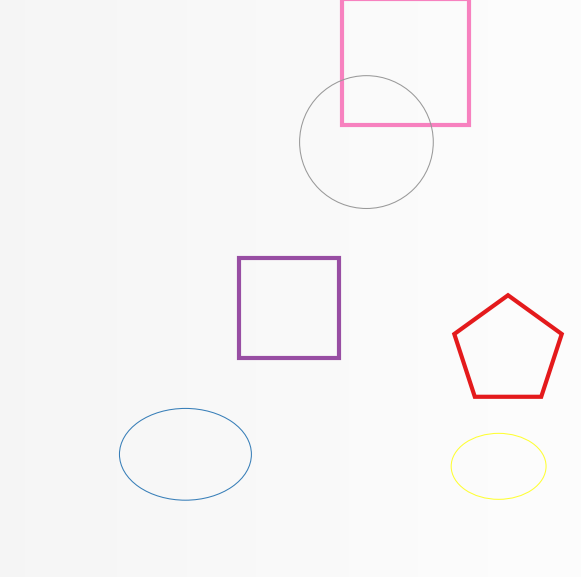[{"shape": "pentagon", "thickness": 2, "radius": 0.49, "center": [0.874, 0.391]}, {"shape": "oval", "thickness": 0.5, "radius": 0.57, "center": [0.319, 0.212]}, {"shape": "square", "thickness": 2, "radius": 0.43, "center": [0.497, 0.465]}, {"shape": "oval", "thickness": 0.5, "radius": 0.41, "center": [0.858, 0.192]}, {"shape": "square", "thickness": 2, "radius": 0.55, "center": [0.697, 0.891]}, {"shape": "circle", "thickness": 0.5, "radius": 0.58, "center": [0.63, 0.753]}]